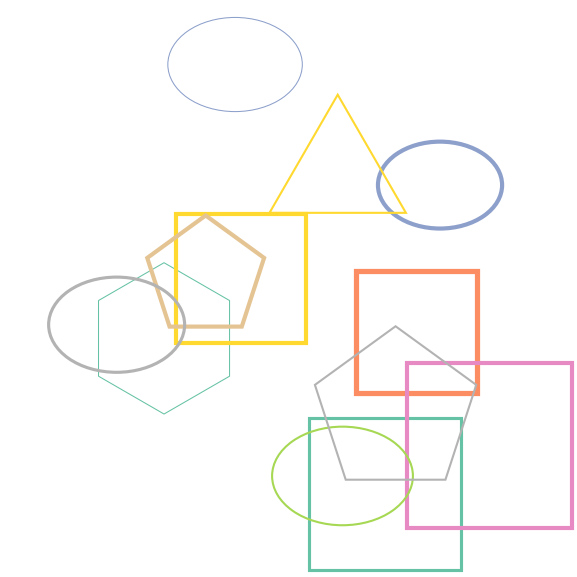[{"shape": "square", "thickness": 1.5, "radius": 0.66, "center": [0.667, 0.144]}, {"shape": "hexagon", "thickness": 0.5, "radius": 0.66, "center": [0.284, 0.413]}, {"shape": "square", "thickness": 2.5, "radius": 0.53, "center": [0.721, 0.424]}, {"shape": "oval", "thickness": 0.5, "radius": 0.58, "center": [0.407, 0.887]}, {"shape": "oval", "thickness": 2, "radius": 0.54, "center": [0.762, 0.679]}, {"shape": "square", "thickness": 2, "radius": 0.72, "center": [0.848, 0.228]}, {"shape": "oval", "thickness": 1, "radius": 0.61, "center": [0.593, 0.175]}, {"shape": "triangle", "thickness": 1, "radius": 0.68, "center": [0.585, 0.699]}, {"shape": "square", "thickness": 2, "radius": 0.56, "center": [0.418, 0.517]}, {"shape": "pentagon", "thickness": 2, "radius": 0.53, "center": [0.356, 0.52]}, {"shape": "oval", "thickness": 1.5, "radius": 0.59, "center": [0.202, 0.437]}, {"shape": "pentagon", "thickness": 1, "radius": 0.73, "center": [0.685, 0.287]}]